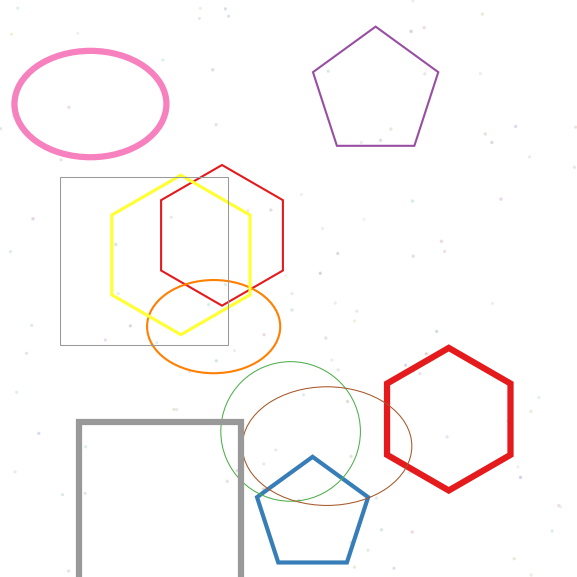[{"shape": "hexagon", "thickness": 3, "radius": 0.62, "center": [0.777, 0.273]}, {"shape": "hexagon", "thickness": 1, "radius": 0.61, "center": [0.384, 0.592]}, {"shape": "pentagon", "thickness": 2, "radius": 0.51, "center": [0.541, 0.107]}, {"shape": "circle", "thickness": 0.5, "radius": 0.6, "center": [0.503, 0.252]}, {"shape": "pentagon", "thickness": 1, "radius": 0.57, "center": [0.65, 0.839]}, {"shape": "oval", "thickness": 1, "radius": 0.58, "center": [0.37, 0.434]}, {"shape": "hexagon", "thickness": 1.5, "radius": 0.69, "center": [0.313, 0.558]}, {"shape": "oval", "thickness": 0.5, "radius": 0.73, "center": [0.566, 0.227]}, {"shape": "oval", "thickness": 3, "radius": 0.66, "center": [0.157, 0.819]}, {"shape": "square", "thickness": 3, "radius": 0.7, "center": [0.277, 0.129]}, {"shape": "square", "thickness": 0.5, "radius": 0.73, "center": [0.25, 0.547]}]